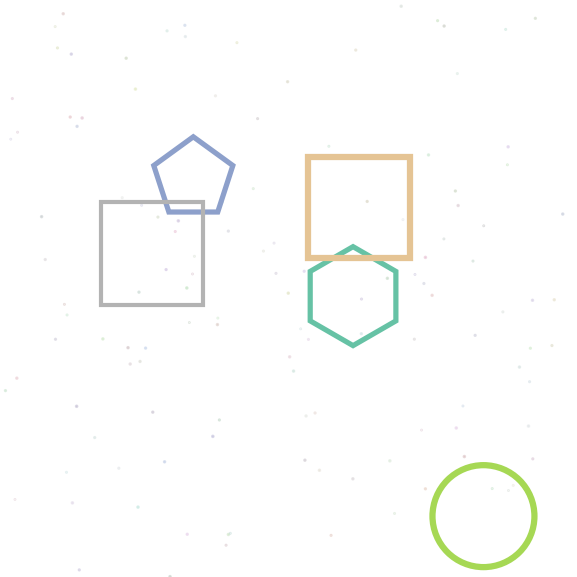[{"shape": "hexagon", "thickness": 2.5, "radius": 0.43, "center": [0.611, 0.486]}, {"shape": "pentagon", "thickness": 2.5, "radius": 0.36, "center": [0.335, 0.69]}, {"shape": "circle", "thickness": 3, "radius": 0.44, "center": [0.837, 0.105]}, {"shape": "square", "thickness": 3, "radius": 0.44, "center": [0.622, 0.639]}, {"shape": "square", "thickness": 2, "radius": 0.44, "center": [0.264, 0.56]}]